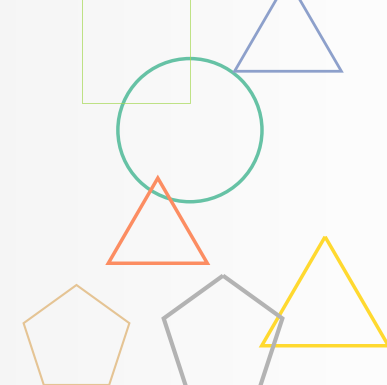[{"shape": "circle", "thickness": 2.5, "radius": 0.93, "center": [0.49, 0.662]}, {"shape": "triangle", "thickness": 2.5, "radius": 0.74, "center": [0.407, 0.39]}, {"shape": "triangle", "thickness": 2, "radius": 0.8, "center": [0.743, 0.894]}, {"shape": "square", "thickness": 0.5, "radius": 0.69, "center": [0.351, 0.872]}, {"shape": "triangle", "thickness": 2.5, "radius": 0.94, "center": [0.839, 0.196]}, {"shape": "pentagon", "thickness": 1.5, "radius": 0.72, "center": [0.197, 0.116]}, {"shape": "pentagon", "thickness": 3, "radius": 0.81, "center": [0.576, 0.123]}]